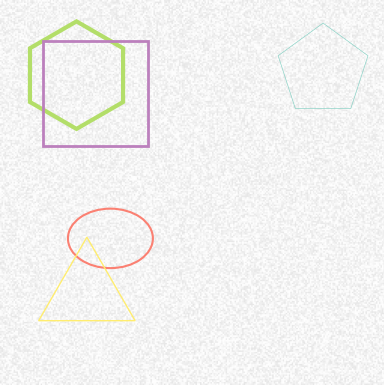[{"shape": "pentagon", "thickness": 0.5, "radius": 0.61, "center": [0.839, 0.817]}, {"shape": "oval", "thickness": 1.5, "radius": 0.55, "center": [0.287, 0.381]}, {"shape": "hexagon", "thickness": 3, "radius": 0.7, "center": [0.199, 0.805]}, {"shape": "square", "thickness": 2, "radius": 0.68, "center": [0.249, 0.758]}, {"shape": "triangle", "thickness": 1, "radius": 0.72, "center": [0.226, 0.239]}]